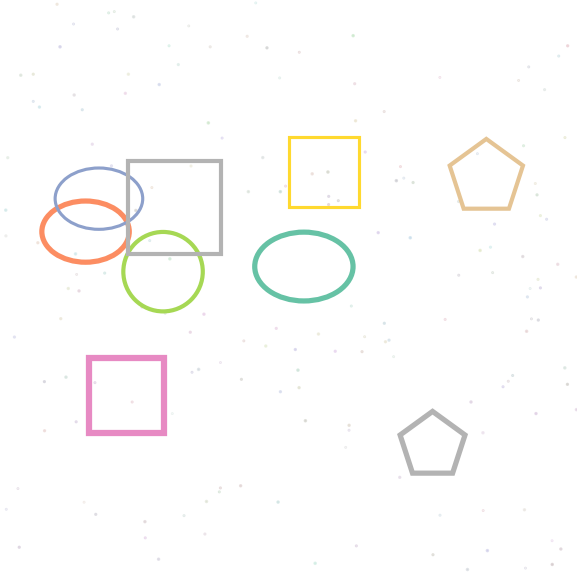[{"shape": "oval", "thickness": 2.5, "radius": 0.43, "center": [0.526, 0.538]}, {"shape": "oval", "thickness": 2.5, "radius": 0.38, "center": [0.148, 0.598]}, {"shape": "oval", "thickness": 1.5, "radius": 0.38, "center": [0.171, 0.655]}, {"shape": "square", "thickness": 3, "radius": 0.33, "center": [0.219, 0.314]}, {"shape": "circle", "thickness": 2, "radius": 0.34, "center": [0.282, 0.529]}, {"shape": "square", "thickness": 1.5, "radius": 0.3, "center": [0.561, 0.701]}, {"shape": "pentagon", "thickness": 2, "radius": 0.33, "center": [0.842, 0.692]}, {"shape": "pentagon", "thickness": 2.5, "radius": 0.3, "center": [0.749, 0.228]}, {"shape": "square", "thickness": 2, "radius": 0.4, "center": [0.303, 0.639]}]